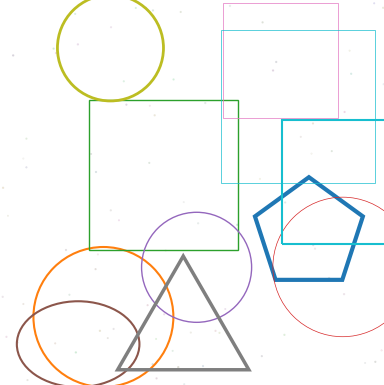[{"shape": "pentagon", "thickness": 3, "radius": 0.74, "center": [0.802, 0.392]}, {"shape": "circle", "thickness": 1.5, "radius": 0.91, "center": [0.269, 0.177]}, {"shape": "square", "thickness": 1, "radius": 0.97, "center": [0.424, 0.546]}, {"shape": "circle", "thickness": 0.5, "radius": 0.91, "center": [0.89, 0.307]}, {"shape": "circle", "thickness": 1, "radius": 0.71, "center": [0.511, 0.306]}, {"shape": "oval", "thickness": 1.5, "radius": 0.8, "center": [0.203, 0.106]}, {"shape": "square", "thickness": 0.5, "radius": 0.75, "center": [0.729, 0.842]}, {"shape": "triangle", "thickness": 2.5, "radius": 0.98, "center": [0.476, 0.138]}, {"shape": "circle", "thickness": 2, "radius": 0.69, "center": [0.287, 0.876]}, {"shape": "square", "thickness": 0.5, "radius": 0.99, "center": [0.774, 0.723]}, {"shape": "square", "thickness": 1.5, "radius": 0.8, "center": [0.894, 0.527]}]